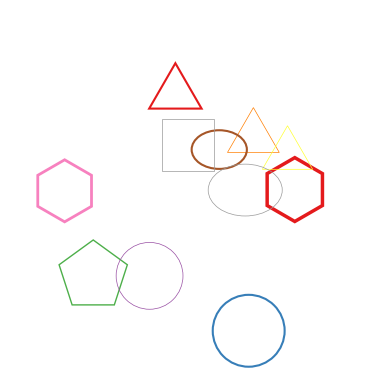[{"shape": "hexagon", "thickness": 2.5, "radius": 0.41, "center": [0.766, 0.508]}, {"shape": "triangle", "thickness": 1.5, "radius": 0.39, "center": [0.456, 0.757]}, {"shape": "circle", "thickness": 1.5, "radius": 0.47, "center": [0.646, 0.141]}, {"shape": "pentagon", "thickness": 1, "radius": 0.47, "center": [0.242, 0.283]}, {"shape": "circle", "thickness": 0.5, "radius": 0.43, "center": [0.388, 0.284]}, {"shape": "triangle", "thickness": 0.5, "radius": 0.39, "center": [0.658, 0.643]}, {"shape": "triangle", "thickness": 0.5, "radius": 0.38, "center": [0.747, 0.598]}, {"shape": "oval", "thickness": 1.5, "radius": 0.36, "center": [0.57, 0.612]}, {"shape": "hexagon", "thickness": 2, "radius": 0.4, "center": [0.168, 0.504]}, {"shape": "square", "thickness": 0.5, "radius": 0.34, "center": [0.489, 0.624]}, {"shape": "oval", "thickness": 0.5, "radius": 0.48, "center": [0.637, 0.506]}]